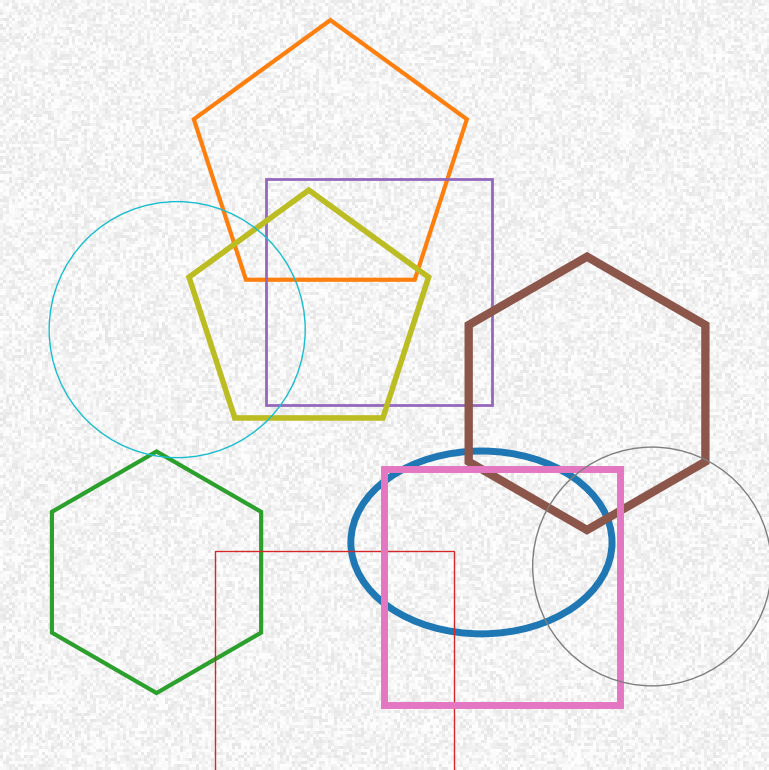[{"shape": "oval", "thickness": 2.5, "radius": 0.85, "center": [0.625, 0.296]}, {"shape": "pentagon", "thickness": 1.5, "radius": 0.93, "center": [0.429, 0.788]}, {"shape": "hexagon", "thickness": 1.5, "radius": 0.78, "center": [0.203, 0.257]}, {"shape": "square", "thickness": 0.5, "radius": 0.78, "center": [0.435, 0.129]}, {"shape": "square", "thickness": 1, "radius": 0.73, "center": [0.492, 0.621]}, {"shape": "hexagon", "thickness": 3, "radius": 0.89, "center": [0.762, 0.489]}, {"shape": "square", "thickness": 2.5, "radius": 0.77, "center": [0.652, 0.237]}, {"shape": "circle", "thickness": 0.5, "radius": 0.78, "center": [0.847, 0.264]}, {"shape": "pentagon", "thickness": 2, "radius": 0.82, "center": [0.401, 0.59]}, {"shape": "circle", "thickness": 0.5, "radius": 0.83, "center": [0.23, 0.572]}]